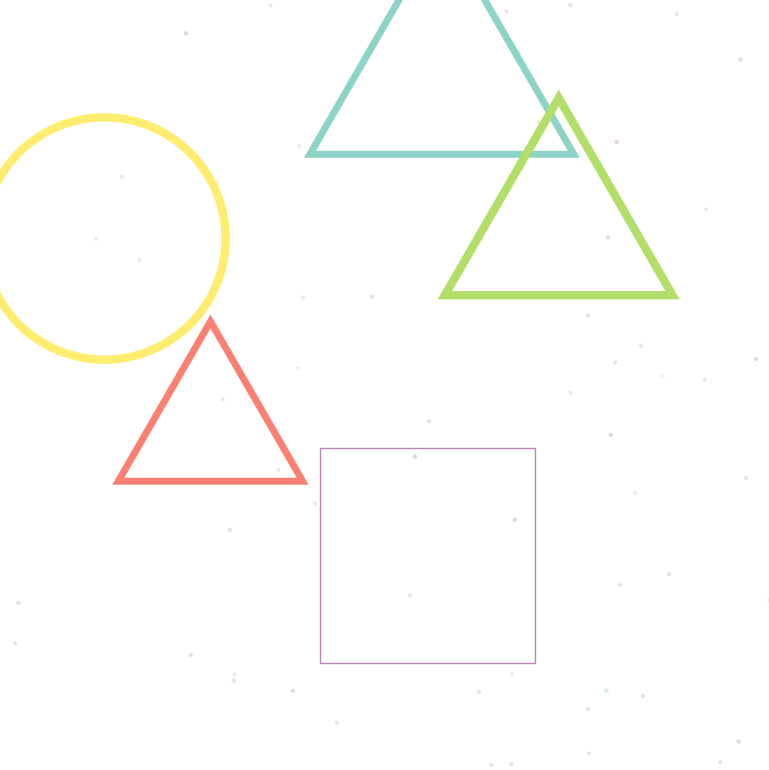[{"shape": "triangle", "thickness": 2.5, "radius": 0.99, "center": [0.574, 0.899]}, {"shape": "triangle", "thickness": 2.5, "radius": 0.69, "center": [0.273, 0.444]}, {"shape": "triangle", "thickness": 3, "radius": 0.85, "center": [0.726, 0.702]}, {"shape": "square", "thickness": 0.5, "radius": 0.7, "center": [0.555, 0.278]}, {"shape": "circle", "thickness": 3, "radius": 0.79, "center": [0.136, 0.69]}]